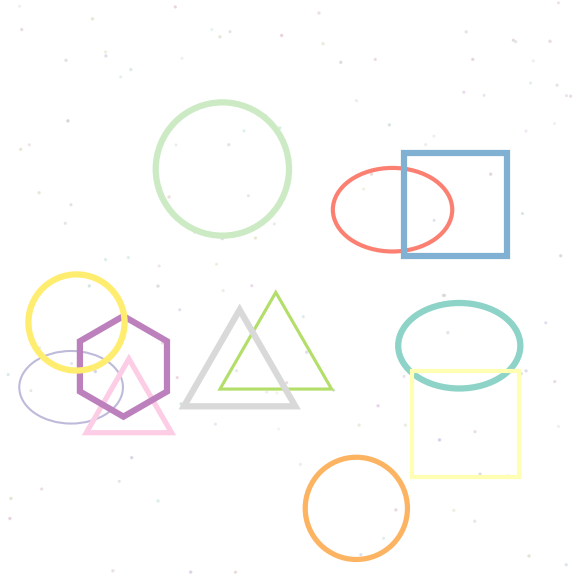[{"shape": "oval", "thickness": 3, "radius": 0.53, "center": [0.795, 0.4]}, {"shape": "square", "thickness": 2, "radius": 0.46, "center": [0.806, 0.265]}, {"shape": "oval", "thickness": 1, "radius": 0.45, "center": [0.123, 0.329]}, {"shape": "oval", "thickness": 2, "radius": 0.52, "center": [0.68, 0.636]}, {"shape": "square", "thickness": 3, "radius": 0.44, "center": [0.789, 0.645]}, {"shape": "circle", "thickness": 2.5, "radius": 0.44, "center": [0.617, 0.119]}, {"shape": "triangle", "thickness": 1.5, "radius": 0.56, "center": [0.478, 0.381]}, {"shape": "triangle", "thickness": 2.5, "radius": 0.43, "center": [0.223, 0.292]}, {"shape": "triangle", "thickness": 3, "radius": 0.56, "center": [0.415, 0.351]}, {"shape": "hexagon", "thickness": 3, "radius": 0.44, "center": [0.214, 0.365]}, {"shape": "circle", "thickness": 3, "radius": 0.58, "center": [0.385, 0.706]}, {"shape": "circle", "thickness": 3, "radius": 0.42, "center": [0.132, 0.441]}]